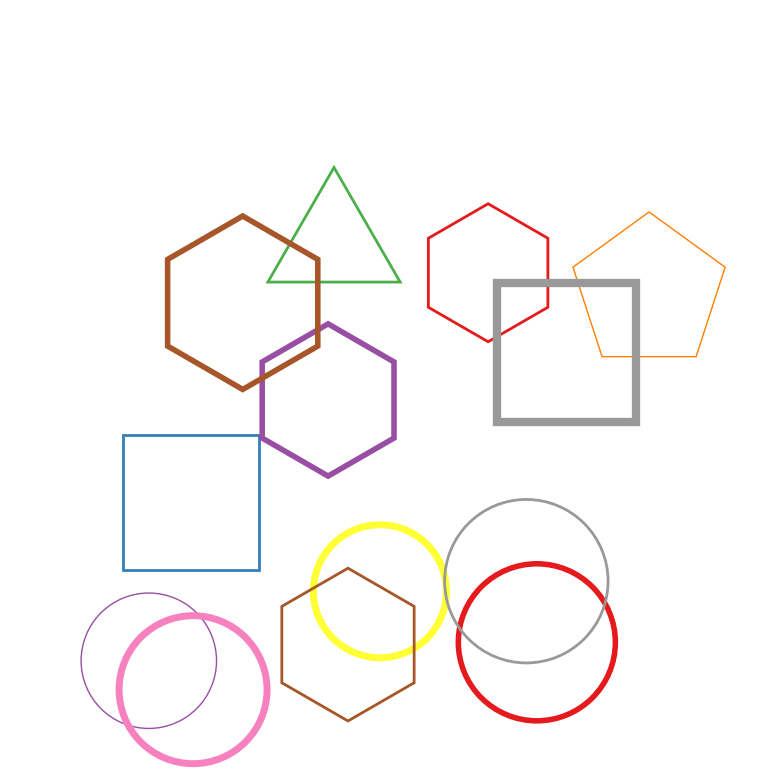[{"shape": "hexagon", "thickness": 1, "radius": 0.45, "center": [0.634, 0.646]}, {"shape": "circle", "thickness": 2, "radius": 0.51, "center": [0.697, 0.166]}, {"shape": "square", "thickness": 1, "radius": 0.44, "center": [0.248, 0.348]}, {"shape": "triangle", "thickness": 1, "radius": 0.5, "center": [0.434, 0.683]}, {"shape": "hexagon", "thickness": 2, "radius": 0.49, "center": [0.426, 0.481]}, {"shape": "circle", "thickness": 0.5, "radius": 0.44, "center": [0.193, 0.142]}, {"shape": "pentagon", "thickness": 0.5, "radius": 0.52, "center": [0.843, 0.621]}, {"shape": "circle", "thickness": 2.5, "radius": 0.43, "center": [0.493, 0.232]}, {"shape": "hexagon", "thickness": 1, "radius": 0.5, "center": [0.452, 0.163]}, {"shape": "hexagon", "thickness": 2, "radius": 0.56, "center": [0.315, 0.607]}, {"shape": "circle", "thickness": 2.5, "radius": 0.48, "center": [0.251, 0.104]}, {"shape": "square", "thickness": 3, "radius": 0.45, "center": [0.736, 0.542]}, {"shape": "circle", "thickness": 1, "radius": 0.53, "center": [0.684, 0.245]}]